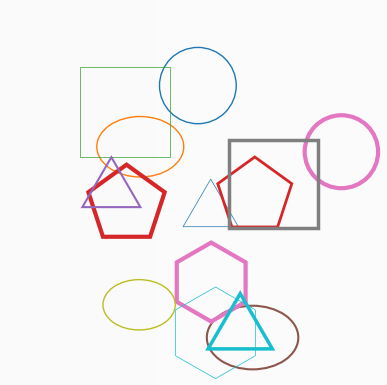[{"shape": "triangle", "thickness": 0.5, "radius": 0.41, "center": [0.544, 0.452]}, {"shape": "circle", "thickness": 1, "radius": 0.5, "center": [0.511, 0.778]}, {"shape": "oval", "thickness": 1, "radius": 0.56, "center": [0.362, 0.619]}, {"shape": "square", "thickness": 0.5, "radius": 0.58, "center": [0.323, 0.709]}, {"shape": "pentagon", "thickness": 2, "radius": 0.5, "center": [0.657, 0.492]}, {"shape": "pentagon", "thickness": 3, "radius": 0.52, "center": [0.327, 0.469]}, {"shape": "triangle", "thickness": 1.5, "radius": 0.43, "center": [0.287, 0.505]}, {"shape": "oval", "thickness": 1.5, "radius": 0.59, "center": [0.652, 0.123]}, {"shape": "hexagon", "thickness": 3, "radius": 0.51, "center": [0.545, 0.267]}, {"shape": "circle", "thickness": 3, "radius": 0.47, "center": [0.881, 0.606]}, {"shape": "square", "thickness": 2.5, "radius": 0.57, "center": [0.706, 0.523]}, {"shape": "oval", "thickness": 1, "radius": 0.47, "center": [0.359, 0.208]}, {"shape": "triangle", "thickness": 2.5, "radius": 0.48, "center": [0.62, 0.142]}, {"shape": "hexagon", "thickness": 0.5, "radius": 0.6, "center": [0.556, 0.136]}]